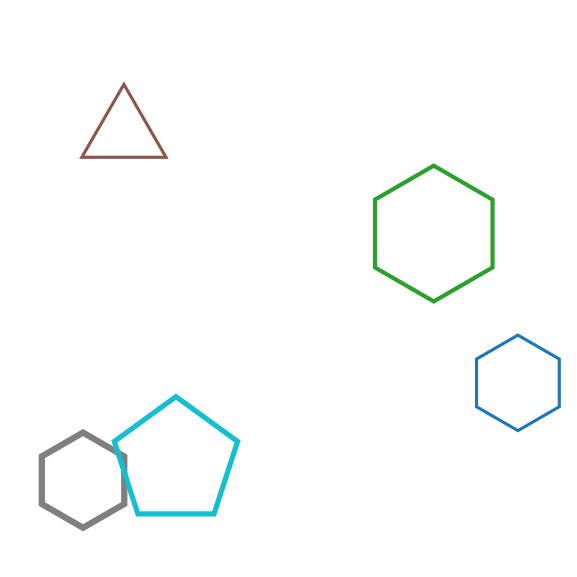[{"shape": "hexagon", "thickness": 1.5, "radius": 0.41, "center": [0.897, 0.336]}, {"shape": "hexagon", "thickness": 2, "radius": 0.59, "center": [0.751, 0.595]}, {"shape": "triangle", "thickness": 1.5, "radius": 0.42, "center": [0.215, 0.769]}, {"shape": "hexagon", "thickness": 3, "radius": 0.41, "center": [0.144, 0.168]}, {"shape": "pentagon", "thickness": 2.5, "radius": 0.56, "center": [0.305, 0.2]}]